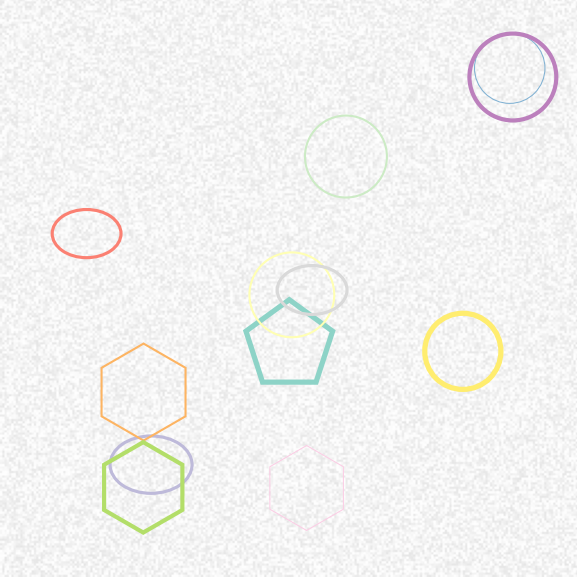[{"shape": "pentagon", "thickness": 2.5, "radius": 0.39, "center": [0.501, 0.401]}, {"shape": "circle", "thickness": 1, "radius": 0.37, "center": [0.505, 0.489]}, {"shape": "oval", "thickness": 1.5, "radius": 0.35, "center": [0.262, 0.195]}, {"shape": "oval", "thickness": 1.5, "radius": 0.3, "center": [0.15, 0.595]}, {"shape": "circle", "thickness": 0.5, "radius": 0.3, "center": [0.883, 0.881]}, {"shape": "hexagon", "thickness": 1, "radius": 0.42, "center": [0.249, 0.32]}, {"shape": "hexagon", "thickness": 2, "radius": 0.39, "center": [0.248, 0.155]}, {"shape": "hexagon", "thickness": 0.5, "radius": 0.37, "center": [0.531, 0.154]}, {"shape": "oval", "thickness": 1.5, "radius": 0.3, "center": [0.54, 0.497]}, {"shape": "circle", "thickness": 2, "radius": 0.38, "center": [0.888, 0.866]}, {"shape": "circle", "thickness": 1, "radius": 0.35, "center": [0.599, 0.728]}, {"shape": "circle", "thickness": 2.5, "radius": 0.33, "center": [0.801, 0.391]}]